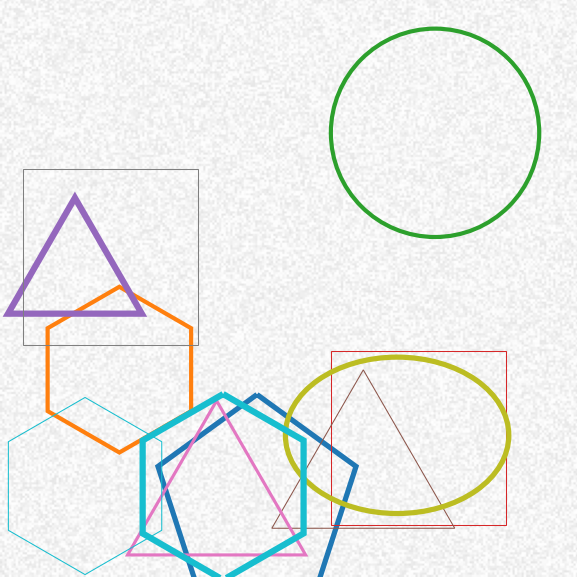[{"shape": "pentagon", "thickness": 2.5, "radius": 0.9, "center": [0.445, 0.136]}, {"shape": "hexagon", "thickness": 2, "radius": 0.72, "center": [0.207, 0.359]}, {"shape": "circle", "thickness": 2, "radius": 0.9, "center": [0.753, 0.769]}, {"shape": "square", "thickness": 0.5, "radius": 0.76, "center": [0.725, 0.241]}, {"shape": "triangle", "thickness": 3, "radius": 0.67, "center": [0.13, 0.523]}, {"shape": "triangle", "thickness": 0.5, "radius": 0.91, "center": [0.629, 0.176]}, {"shape": "triangle", "thickness": 1.5, "radius": 0.89, "center": [0.375, 0.127]}, {"shape": "square", "thickness": 0.5, "radius": 0.76, "center": [0.192, 0.554]}, {"shape": "oval", "thickness": 2.5, "radius": 0.97, "center": [0.688, 0.245]}, {"shape": "hexagon", "thickness": 0.5, "radius": 0.77, "center": [0.147, 0.158]}, {"shape": "hexagon", "thickness": 3, "radius": 0.8, "center": [0.386, 0.156]}]